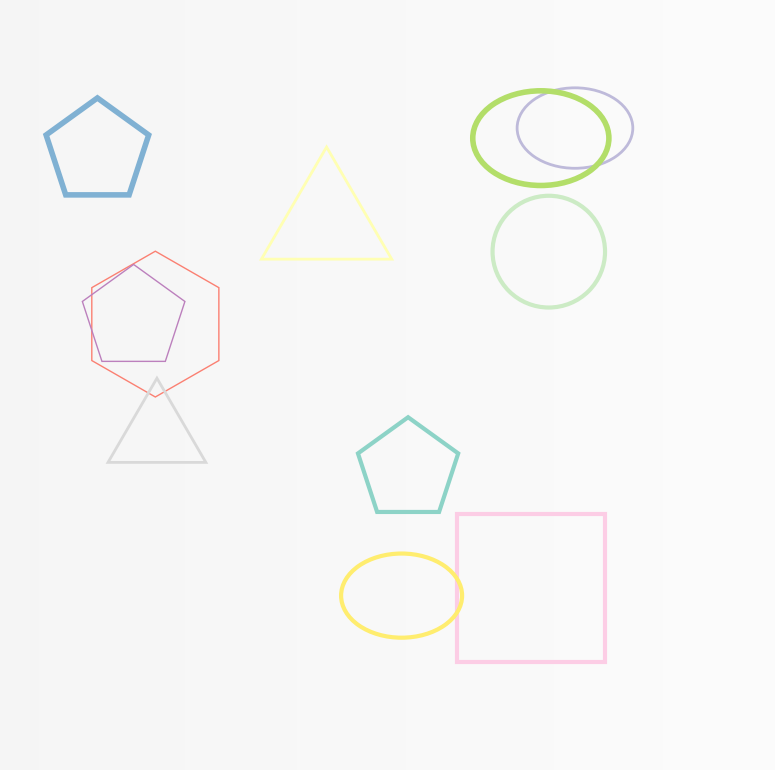[{"shape": "pentagon", "thickness": 1.5, "radius": 0.34, "center": [0.527, 0.39]}, {"shape": "triangle", "thickness": 1, "radius": 0.49, "center": [0.421, 0.712]}, {"shape": "oval", "thickness": 1, "radius": 0.37, "center": [0.742, 0.834]}, {"shape": "hexagon", "thickness": 0.5, "radius": 0.47, "center": [0.2, 0.579]}, {"shape": "pentagon", "thickness": 2, "radius": 0.35, "center": [0.126, 0.803]}, {"shape": "oval", "thickness": 2, "radius": 0.44, "center": [0.698, 0.821]}, {"shape": "square", "thickness": 1.5, "radius": 0.48, "center": [0.685, 0.237]}, {"shape": "triangle", "thickness": 1, "radius": 0.36, "center": [0.203, 0.436]}, {"shape": "pentagon", "thickness": 0.5, "radius": 0.35, "center": [0.172, 0.587]}, {"shape": "circle", "thickness": 1.5, "radius": 0.36, "center": [0.708, 0.673]}, {"shape": "oval", "thickness": 1.5, "radius": 0.39, "center": [0.518, 0.226]}]